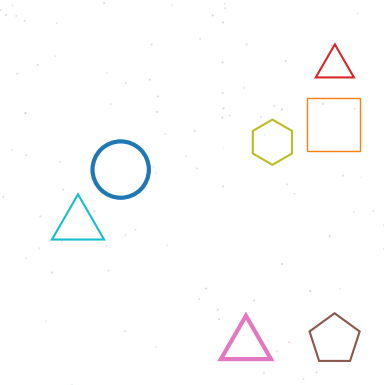[{"shape": "circle", "thickness": 3, "radius": 0.37, "center": [0.313, 0.56]}, {"shape": "square", "thickness": 1, "radius": 0.34, "center": [0.866, 0.677]}, {"shape": "triangle", "thickness": 1.5, "radius": 0.29, "center": [0.87, 0.828]}, {"shape": "pentagon", "thickness": 1.5, "radius": 0.34, "center": [0.869, 0.118]}, {"shape": "triangle", "thickness": 3, "radius": 0.38, "center": [0.639, 0.105]}, {"shape": "hexagon", "thickness": 1.5, "radius": 0.29, "center": [0.708, 0.631]}, {"shape": "triangle", "thickness": 1.5, "radius": 0.39, "center": [0.203, 0.417]}]